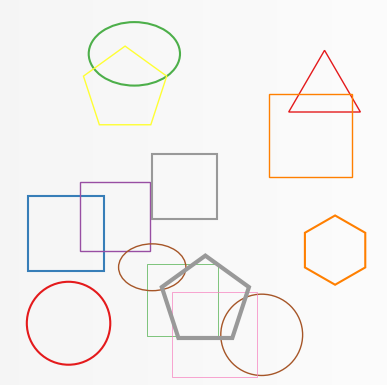[{"shape": "triangle", "thickness": 1, "radius": 0.53, "center": [0.838, 0.762]}, {"shape": "circle", "thickness": 1.5, "radius": 0.54, "center": [0.177, 0.16]}, {"shape": "square", "thickness": 1.5, "radius": 0.49, "center": [0.17, 0.394]}, {"shape": "oval", "thickness": 1.5, "radius": 0.59, "center": [0.347, 0.86]}, {"shape": "square", "thickness": 0.5, "radius": 0.46, "center": [0.471, 0.221]}, {"shape": "square", "thickness": 1, "radius": 0.45, "center": [0.297, 0.438]}, {"shape": "hexagon", "thickness": 1.5, "radius": 0.45, "center": [0.865, 0.35]}, {"shape": "square", "thickness": 1, "radius": 0.53, "center": [0.801, 0.648]}, {"shape": "pentagon", "thickness": 1, "radius": 0.56, "center": [0.323, 0.767]}, {"shape": "circle", "thickness": 1, "radius": 0.53, "center": [0.675, 0.13]}, {"shape": "oval", "thickness": 1, "radius": 0.43, "center": [0.393, 0.306]}, {"shape": "square", "thickness": 0.5, "radius": 0.55, "center": [0.554, 0.13]}, {"shape": "square", "thickness": 1.5, "radius": 0.42, "center": [0.477, 0.516]}, {"shape": "pentagon", "thickness": 3, "radius": 0.59, "center": [0.53, 0.218]}]